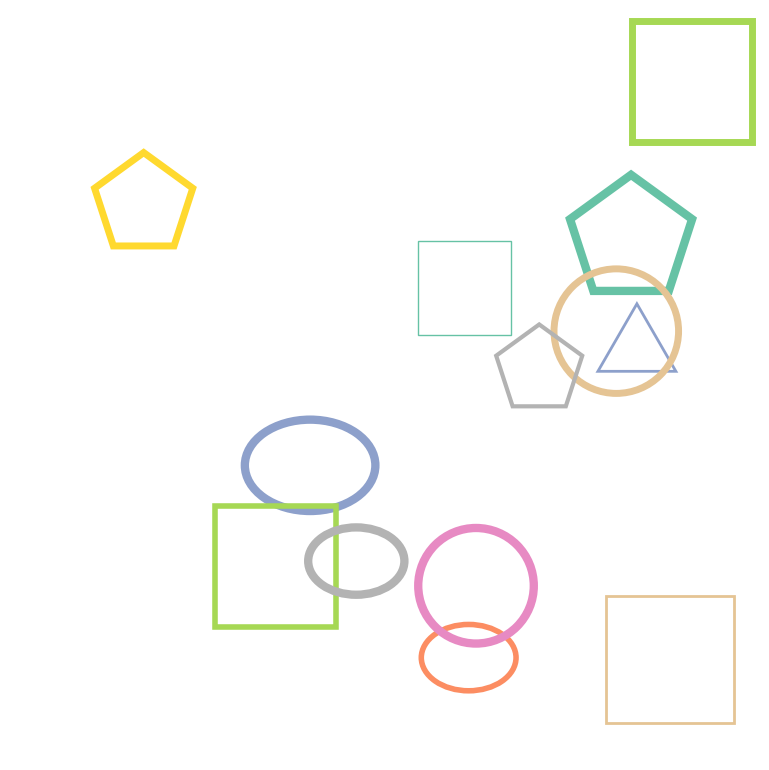[{"shape": "pentagon", "thickness": 3, "radius": 0.42, "center": [0.82, 0.69]}, {"shape": "square", "thickness": 0.5, "radius": 0.3, "center": [0.603, 0.626]}, {"shape": "oval", "thickness": 2, "radius": 0.31, "center": [0.609, 0.146]}, {"shape": "oval", "thickness": 3, "radius": 0.42, "center": [0.403, 0.396]}, {"shape": "triangle", "thickness": 1, "radius": 0.29, "center": [0.827, 0.547]}, {"shape": "circle", "thickness": 3, "radius": 0.38, "center": [0.618, 0.239]}, {"shape": "square", "thickness": 2, "radius": 0.39, "center": [0.358, 0.265]}, {"shape": "square", "thickness": 2.5, "radius": 0.39, "center": [0.899, 0.894]}, {"shape": "pentagon", "thickness": 2.5, "radius": 0.34, "center": [0.187, 0.735]}, {"shape": "square", "thickness": 1, "radius": 0.41, "center": [0.871, 0.143]}, {"shape": "circle", "thickness": 2.5, "radius": 0.4, "center": [0.8, 0.57]}, {"shape": "oval", "thickness": 3, "radius": 0.31, "center": [0.463, 0.271]}, {"shape": "pentagon", "thickness": 1.5, "radius": 0.29, "center": [0.7, 0.52]}]